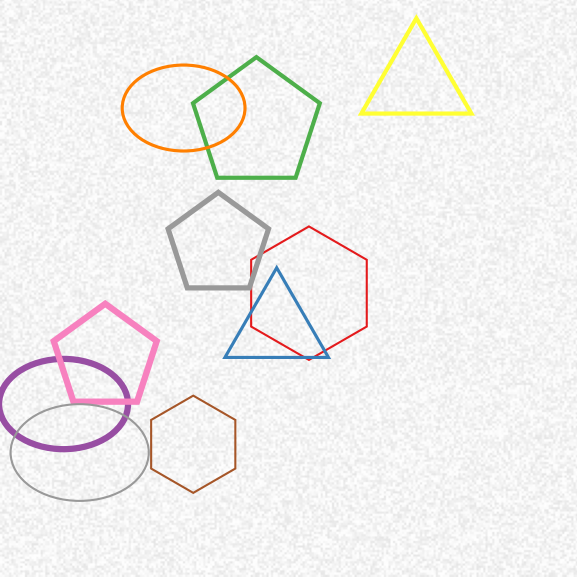[{"shape": "hexagon", "thickness": 1, "radius": 0.58, "center": [0.535, 0.491]}, {"shape": "triangle", "thickness": 1.5, "radius": 0.52, "center": [0.479, 0.432]}, {"shape": "pentagon", "thickness": 2, "radius": 0.58, "center": [0.444, 0.785]}, {"shape": "oval", "thickness": 3, "radius": 0.56, "center": [0.11, 0.3]}, {"shape": "oval", "thickness": 1.5, "radius": 0.53, "center": [0.318, 0.812]}, {"shape": "triangle", "thickness": 2, "radius": 0.55, "center": [0.721, 0.858]}, {"shape": "hexagon", "thickness": 1, "radius": 0.42, "center": [0.335, 0.23]}, {"shape": "pentagon", "thickness": 3, "radius": 0.47, "center": [0.182, 0.379]}, {"shape": "pentagon", "thickness": 2.5, "radius": 0.46, "center": [0.378, 0.575]}, {"shape": "oval", "thickness": 1, "radius": 0.6, "center": [0.138, 0.216]}]